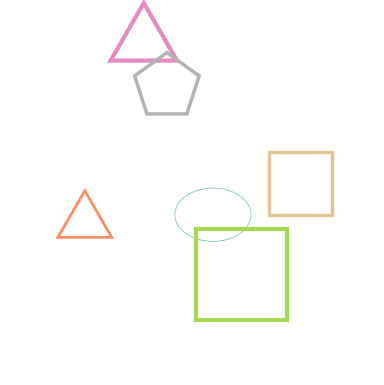[{"shape": "oval", "thickness": 0.5, "radius": 0.49, "center": [0.553, 0.442]}, {"shape": "triangle", "thickness": 2, "radius": 0.4, "center": [0.22, 0.424]}, {"shape": "triangle", "thickness": 3, "radius": 0.5, "center": [0.373, 0.892]}, {"shape": "square", "thickness": 3, "radius": 0.59, "center": [0.627, 0.287]}, {"shape": "square", "thickness": 2.5, "radius": 0.41, "center": [0.78, 0.523]}, {"shape": "pentagon", "thickness": 2.5, "radius": 0.44, "center": [0.433, 0.775]}]